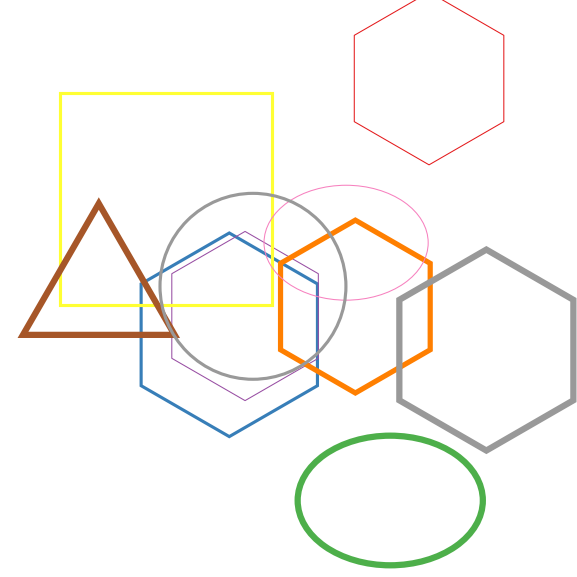[{"shape": "hexagon", "thickness": 0.5, "radius": 0.75, "center": [0.743, 0.863]}, {"shape": "hexagon", "thickness": 1.5, "radius": 0.88, "center": [0.397, 0.419]}, {"shape": "oval", "thickness": 3, "radius": 0.8, "center": [0.676, 0.132]}, {"shape": "hexagon", "thickness": 0.5, "radius": 0.73, "center": [0.424, 0.452]}, {"shape": "hexagon", "thickness": 2.5, "radius": 0.75, "center": [0.615, 0.468]}, {"shape": "square", "thickness": 1.5, "radius": 0.92, "center": [0.288, 0.654]}, {"shape": "triangle", "thickness": 3, "radius": 0.76, "center": [0.171, 0.495]}, {"shape": "oval", "thickness": 0.5, "radius": 0.71, "center": [0.599, 0.579]}, {"shape": "circle", "thickness": 1.5, "radius": 0.8, "center": [0.438, 0.503]}, {"shape": "hexagon", "thickness": 3, "radius": 0.87, "center": [0.842, 0.393]}]